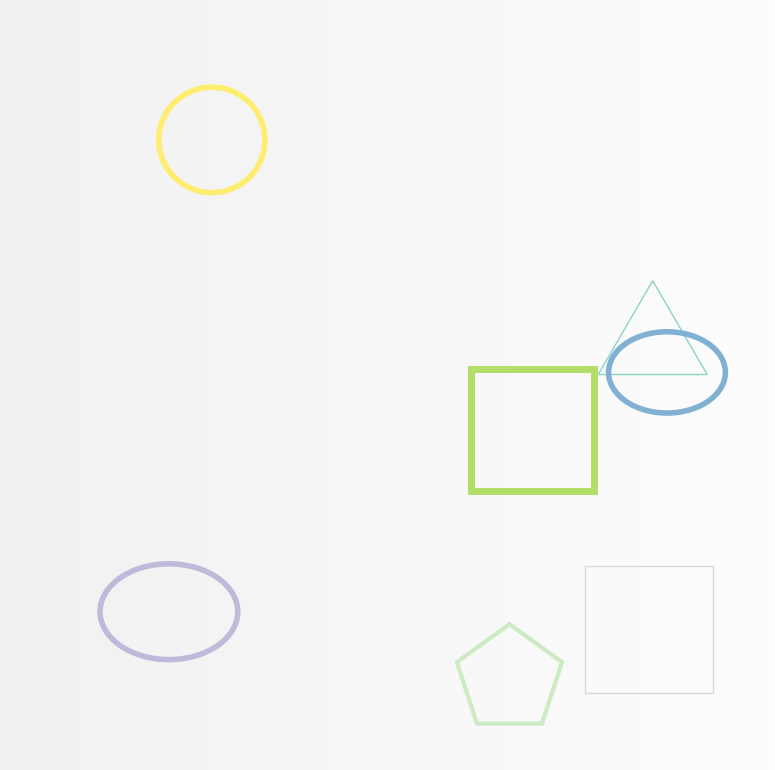[{"shape": "triangle", "thickness": 0.5, "radius": 0.41, "center": [0.842, 0.554]}, {"shape": "oval", "thickness": 2, "radius": 0.44, "center": [0.218, 0.206]}, {"shape": "oval", "thickness": 2, "radius": 0.38, "center": [0.861, 0.516]}, {"shape": "square", "thickness": 2.5, "radius": 0.4, "center": [0.687, 0.442]}, {"shape": "square", "thickness": 0.5, "radius": 0.41, "center": [0.838, 0.183]}, {"shape": "pentagon", "thickness": 1.5, "radius": 0.36, "center": [0.657, 0.118]}, {"shape": "circle", "thickness": 2, "radius": 0.34, "center": [0.273, 0.818]}]